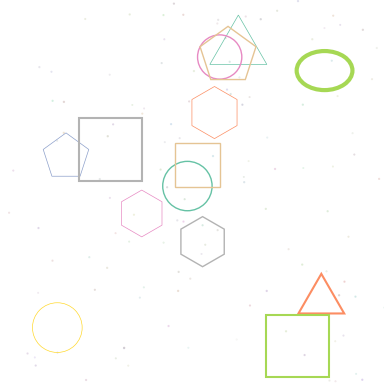[{"shape": "triangle", "thickness": 0.5, "radius": 0.43, "center": [0.619, 0.875]}, {"shape": "circle", "thickness": 1, "radius": 0.32, "center": [0.487, 0.517]}, {"shape": "hexagon", "thickness": 0.5, "radius": 0.34, "center": [0.557, 0.708]}, {"shape": "triangle", "thickness": 1.5, "radius": 0.34, "center": [0.835, 0.22]}, {"shape": "pentagon", "thickness": 0.5, "radius": 0.31, "center": [0.171, 0.593]}, {"shape": "circle", "thickness": 1, "radius": 0.29, "center": [0.571, 0.852]}, {"shape": "hexagon", "thickness": 0.5, "radius": 0.3, "center": [0.368, 0.446]}, {"shape": "oval", "thickness": 3, "radius": 0.36, "center": [0.843, 0.817]}, {"shape": "square", "thickness": 1.5, "radius": 0.4, "center": [0.773, 0.101]}, {"shape": "circle", "thickness": 0.5, "radius": 0.32, "center": [0.149, 0.149]}, {"shape": "square", "thickness": 1, "radius": 0.29, "center": [0.513, 0.571]}, {"shape": "pentagon", "thickness": 1, "radius": 0.38, "center": [0.592, 0.855]}, {"shape": "hexagon", "thickness": 1, "radius": 0.32, "center": [0.526, 0.372]}, {"shape": "square", "thickness": 1.5, "radius": 0.41, "center": [0.286, 0.611]}]